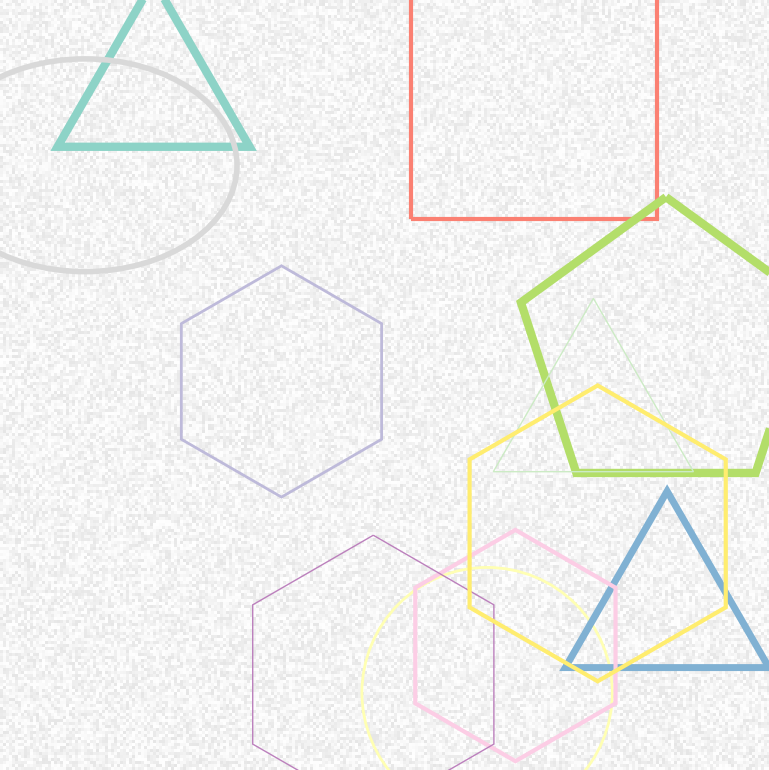[{"shape": "triangle", "thickness": 3, "radius": 0.72, "center": [0.199, 0.881]}, {"shape": "circle", "thickness": 1, "radius": 0.81, "center": [0.633, 0.1]}, {"shape": "hexagon", "thickness": 1, "radius": 0.75, "center": [0.366, 0.505]}, {"shape": "square", "thickness": 1.5, "radius": 0.8, "center": [0.693, 0.875]}, {"shape": "triangle", "thickness": 2.5, "radius": 0.76, "center": [0.866, 0.209]}, {"shape": "pentagon", "thickness": 3, "radius": 0.99, "center": [0.865, 0.546]}, {"shape": "hexagon", "thickness": 1.5, "radius": 0.75, "center": [0.669, 0.162]}, {"shape": "oval", "thickness": 2, "radius": 0.99, "center": [0.11, 0.785]}, {"shape": "hexagon", "thickness": 0.5, "radius": 0.9, "center": [0.485, 0.124]}, {"shape": "triangle", "thickness": 0.5, "radius": 0.75, "center": [0.771, 0.462]}, {"shape": "hexagon", "thickness": 1.5, "radius": 0.96, "center": [0.776, 0.307]}]